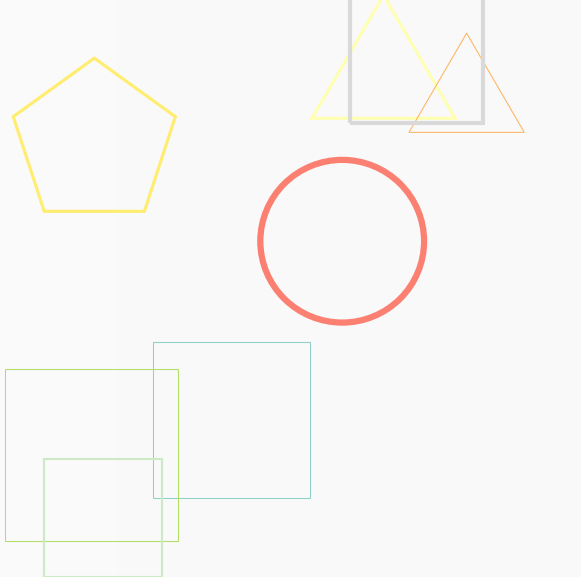[{"shape": "square", "thickness": 0.5, "radius": 0.68, "center": [0.399, 0.273]}, {"shape": "triangle", "thickness": 1.5, "radius": 0.71, "center": [0.66, 0.865]}, {"shape": "circle", "thickness": 3, "radius": 0.7, "center": [0.589, 0.581]}, {"shape": "triangle", "thickness": 0.5, "radius": 0.57, "center": [0.803, 0.827]}, {"shape": "square", "thickness": 0.5, "radius": 0.75, "center": [0.158, 0.212]}, {"shape": "square", "thickness": 2, "radius": 0.57, "center": [0.716, 0.899]}, {"shape": "square", "thickness": 1, "radius": 0.51, "center": [0.177, 0.102]}, {"shape": "pentagon", "thickness": 1.5, "radius": 0.73, "center": [0.162, 0.752]}]